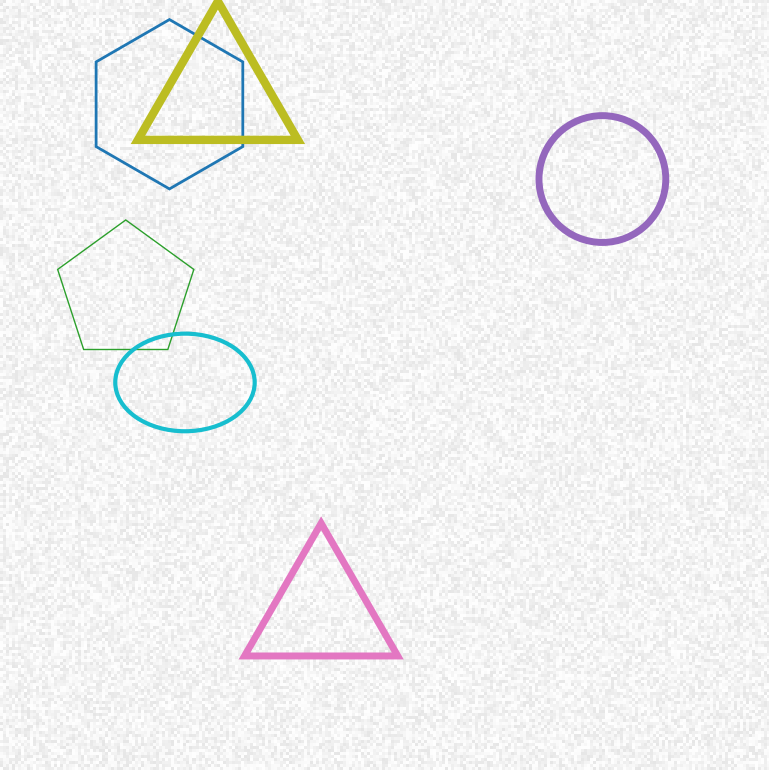[{"shape": "hexagon", "thickness": 1, "radius": 0.55, "center": [0.22, 0.865]}, {"shape": "pentagon", "thickness": 0.5, "radius": 0.46, "center": [0.163, 0.621]}, {"shape": "circle", "thickness": 2.5, "radius": 0.41, "center": [0.782, 0.767]}, {"shape": "triangle", "thickness": 2.5, "radius": 0.57, "center": [0.417, 0.206]}, {"shape": "triangle", "thickness": 3, "radius": 0.6, "center": [0.283, 0.878]}, {"shape": "oval", "thickness": 1.5, "radius": 0.45, "center": [0.24, 0.503]}]